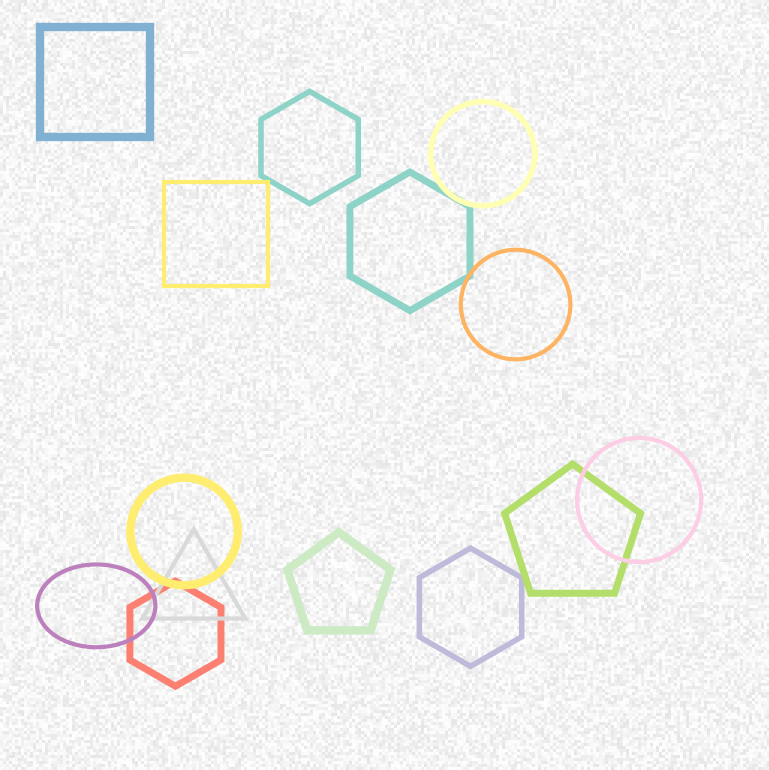[{"shape": "hexagon", "thickness": 2, "radius": 0.36, "center": [0.402, 0.808]}, {"shape": "hexagon", "thickness": 2.5, "radius": 0.45, "center": [0.532, 0.687]}, {"shape": "circle", "thickness": 2, "radius": 0.34, "center": [0.627, 0.8]}, {"shape": "hexagon", "thickness": 2, "radius": 0.38, "center": [0.611, 0.211]}, {"shape": "hexagon", "thickness": 2.5, "radius": 0.34, "center": [0.228, 0.177]}, {"shape": "square", "thickness": 3, "radius": 0.36, "center": [0.124, 0.893]}, {"shape": "circle", "thickness": 1.5, "radius": 0.36, "center": [0.67, 0.604]}, {"shape": "pentagon", "thickness": 2.5, "radius": 0.46, "center": [0.744, 0.305]}, {"shape": "circle", "thickness": 1.5, "radius": 0.4, "center": [0.83, 0.351]}, {"shape": "triangle", "thickness": 1.5, "radius": 0.39, "center": [0.252, 0.235]}, {"shape": "oval", "thickness": 1.5, "radius": 0.38, "center": [0.125, 0.213]}, {"shape": "pentagon", "thickness": 3, "radius": 0.35, "center": [0.44, 0.238]}, {"shape": "circle", "thickness": 3, "radius": 0.35, "center": [0.239, 0.31]}, {"shape": "square", "thickness": 1.5, "radius": 0.34, "center": [0.28, 0.696]}]